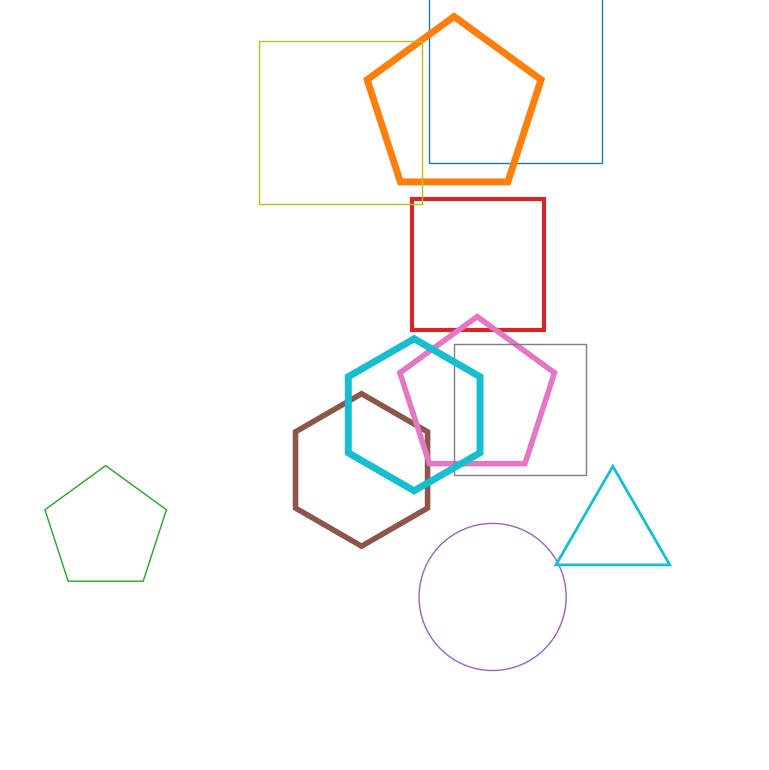[{"shape": "square", "thickness": 0.5, "radius": 0.56, "center": [0.669, 0.9]}, {"shape": "pentagon", "thickness": 2.5, "radius": 0.59, "center": [0.59, 0.86]}, {"shape": "pentagon", "thickness": 0.5, "radius": 0.41, "center": [0.137, 0.312]}, {"shape": "square", "thickness": 1.5, "radius": 0.43, "center": [0.621, 0.657]}, {"shape": "circle", "thickness": 0.5, "radius": 0.48, "center": [0.64, 0.225]}, {"shape": "hexagon", "thickness": 2, "radius": 0.5, "center": [0.47, 0.39]}, {"shape": "pentagon", "thickness": 2, "radius": 0.53, "center": [0.62, 0.483]}, {"shape": "square", "thickness": 0.5, "radius": 0.43, "center": [0.675, 0.468]}, {"shape": "square", "thickness": 0.5, "radius": 0.53, "center": [0.442, 0.841]}, {"shape": "hexagon", "thickness": 2.5, "radius": 0.49, "center": [0.538, 0.461]}, {"shape": "triangle", "thickness": 1, "radius": 0.43, "center": [0.796, 0.309]}]